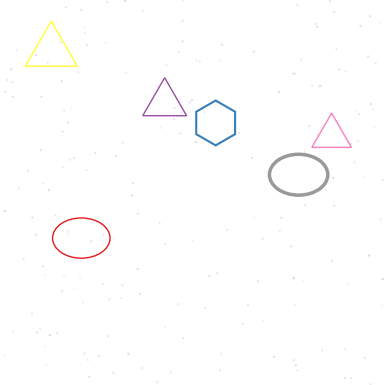[{"shape": "oval", "thickness": 1, "radius": 0.37, "center": [0.211, 0.382]}, {"shape": "hexagon", "thickness": 1.5, "radius": 0.29, "center": [0.56, 0.681]}, {"shape": "triangle", "thickness": 1, "radius": 0.33, "center": [0.428, 0.732]}, {"shape": "triangle", "thickness": 1, "radius": 0.39, "center": [0.133, 0.867]}, {"shape": "triangle", "thickness": 1, "radius": 0.3, "center": [0.861, 0.647]}, {"shape": "oval", "thickness": 2.5, "radius": 0.38, "center": [0.776, 0.546]}]